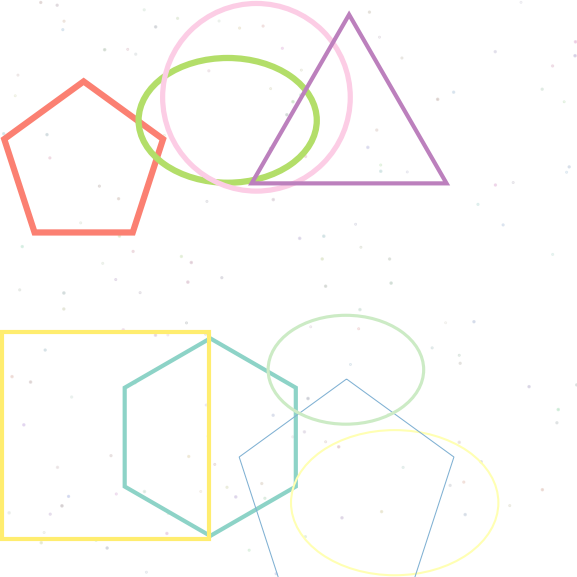[{"shape": "hexagon", "thickness": 2, "radius": 0.86, "center": [0.364, 0.242]}, {"shape": "oval", "thickness": 1, "radius": 0.9, "center": [0.683, 0.129]}, {"shape": "pentagon", "thickness": 3, "radius": 0.72, "center": [0.145, 0.714]}, {"shape": "pentagon", "thickness": 0.5, "radius": 0.98, "center": [0.6, 0.147]}, {"shape": "oval", "thickness": 3, "radius": 0.77, "center": [0.394, 0.791]}, {"shape": "circle", "thickness": 2.5, "radius": 0.81, "center": [0.444, 0.831]}, {"shape": "triangle", "thickness": 2, "radius": 0.97, "center": [0.604, 0.779]}, {"shape": "oval", "thickness": 1.5, "radius": 0.67, "center": [0.599, 0.359]}, {"shape": "square", "thickness": 2, "radius": 0.9, "center": [0.182, 0.244]}]